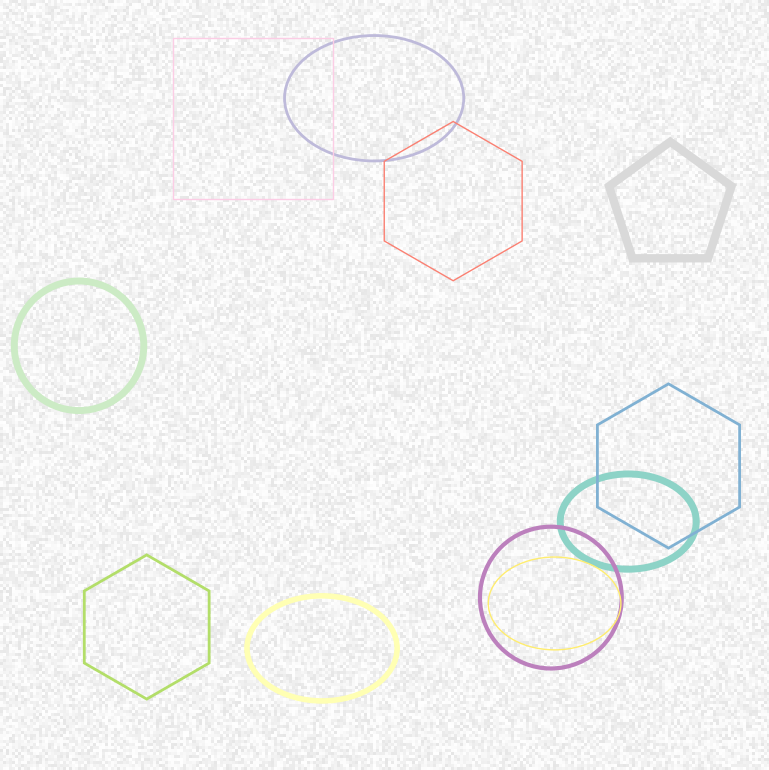[{"shape": "oval", "thickness": 2.5, "radius": 0.44, "center": [0.816, 0.323]}, {"shape": "oval", "thickness": 2, "radius": 0.49, "center": [0.418, 0.158]}, {"shape": "oval", "thickness": 1, "radius": 0.58, "center": [0.486, 0.872]}, {"shape": "hexagon", "thickness": 0.5, "radius": 0.52, "center": [0.589, 0.739]}, {"shape": "hexagon", "thickness": 1, "radius": 0.53, "center": [0.868, 0.395]}, {"shape": "hexagon", "thickness": 1, "radius": 0.47, "center": [0.191, 0.186]}, {"shape": "square", "thickness": 0.5, "radius": 0.52, "center": [0.329, 0.846]}, {"shape": "pentagon", "thickness": 3, "radius": 0.42, "center": [0.87, 0.732]}, {"shape": "circle", "thickness": 1.5, "radius": 0.46, "center": [0.715, 0.224]}, {"shape": "circle", "thickness": 2.5, "radius": 0.42, "center": [0.103, 0.551]}, {"shape": "oval", "thickness": 0.5, "radius": 0.43, "center": [0.72, 0.216]}]